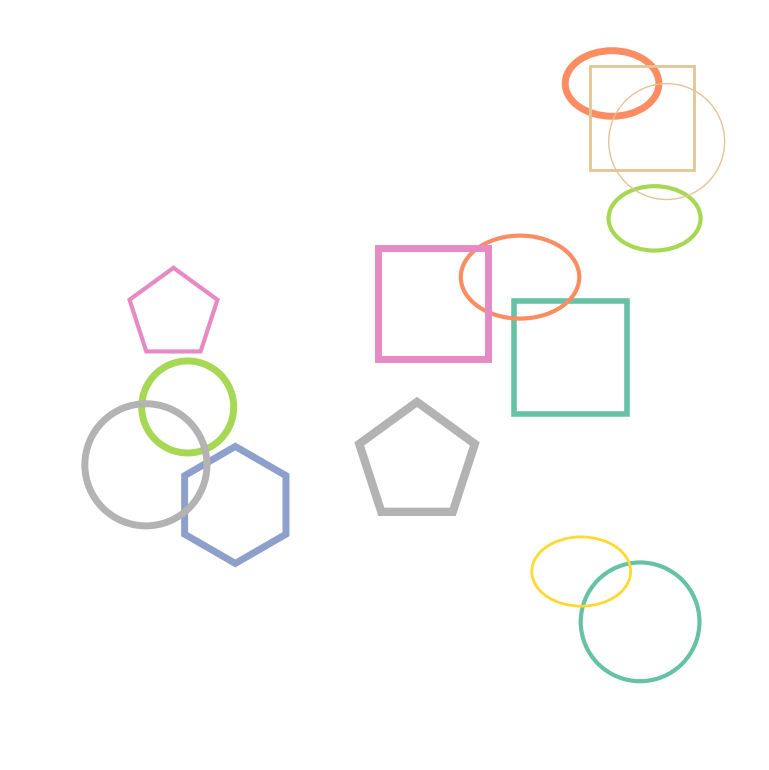[{"shape": "circle", "thickness": 1.5, "radius": 0.39, "center": [0.831, 0.192]}, {"shape": "square", "thickness": 2, "radius": 0.37, "center": [0.742, 0.535]}, {"shape": "oval", "thickness": 2.5, "radius": 0.3, "center": [0.795, 0.892]}, {"shape": "oval", "thickness": 1.5, "radius": 0.38, "center": [0.675, 0.64]}, {"shape": "hexagon", "thickness": 2.5, "radius": 0.38, "center": [0.306, 0.344]}, {"shape": "square", "thickness": 2.5, "radius": 0.36, "center": [0.563, 0.606]}, {"shape": "pentagon", "thickness": 1.5, "radius": 0.3, "center": [0.225, 0.592]}, {"shape": "oval", "thickness": 1.5, "radius": 0.3, "center": [0.85, 0.716]}, {"shape": "circle", "thickness": 2.5, "radius": 0.3, "center": [0.244, 0.471]}, {"shape": "oval", "thickness": 1, "radius": 0.32, "center": [0.755, 0.258]}, {"shape": "square", "thickness": 1, "radius": 0.34, "center": [0.834, 0.847]}, {"shape": "circle", "thickness": 0.5, "radius": 0.38, "center": [0.866, 0.816]}, {"shape": "circle", "thickness": 2.5, "radius": 0.4, "center": [0.189, 0.396]}, {"shape": "pentagon", "thickness": 3, "radius": 0.39, "center": [0.542, 0.399]}]